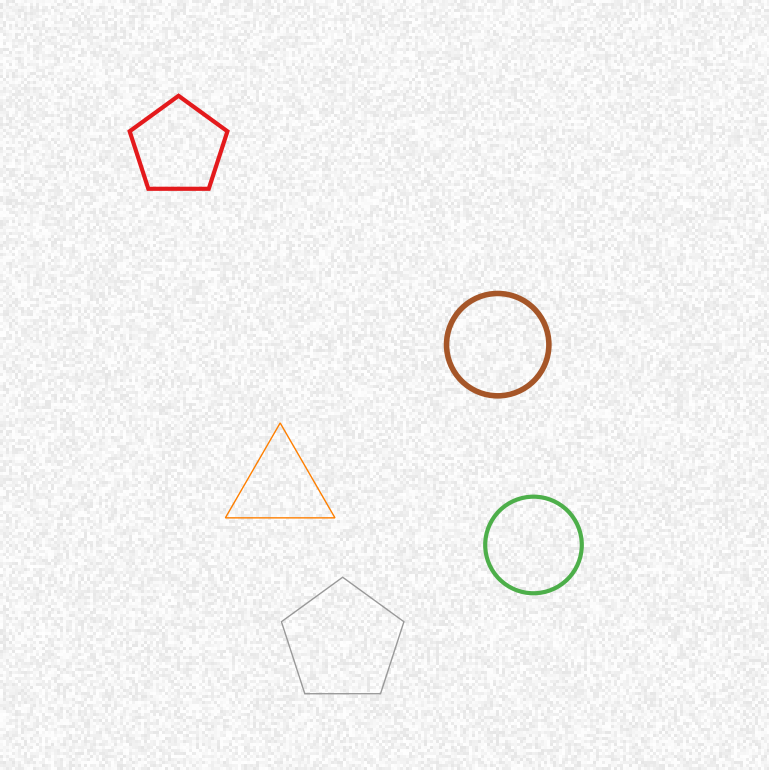[{"shape": "pentagon", "thickness": 1.5, "radius": 0.33, "center": [0.232, 0.809]}, {"shape": "circle", "thickness": 1.5, "radius": 0.31, "center": [0.693, 0.292]}, {"shape": "triangle", "thickness": 0.5, "radius": 0.41, "center": [0.364, 0.369]}, {"shape": "circle", "thickness": 2, "radius": 0.33, "center": [0.646, 0.552]}, {"shape": "pentagon", "thickness": 0.5, "radius": 0.42, "center": [0.445, 0.167]}]